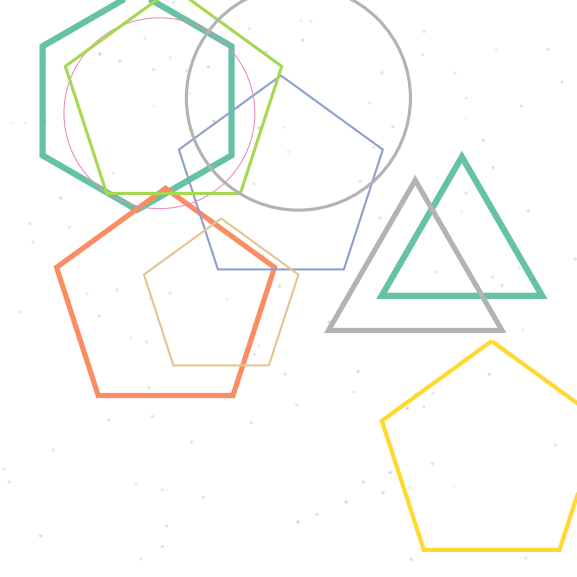[{"shape": "hexagon", "thickness": 3, "radius": 0.94, "center": [0.237, 0.825]}, {"shape": "triangle", "thickness": 3, "radius": 0.8, "center": [0.8, 0.567]}, {"shape": "pentagon", "thickness": 2.5, "radius": 0.99, "center": [0.287, 0.475]}, {"shape": "pentagon", "thickness": 1, "radius": 0.93, "center": [0.486, 0.683]}, {"shape": "circle", "thickness": 0.5, "radius": 0.83, "center": [0.276, 0.803]}, {"shape": "pentagon", "thickness": 1.5, "radius": 0.98, "center": [0.301, 0.823]}, {"shape": "pentagon", "thickness": 2, "radius": 1.0, "center": [0.851, 0.209]}, {"shape": "pentagon", "thickness": 1, "radius": 0.7, "center": [0.383, 0.48]}, {"shape": "triangle", "thickness": 2.5, "radius": 0.87, "center": [0.719, 0.514]}, {"shape": "circle", "thickness": 1.5, "radius": 0.97, "center": [0.517, 0.829]}]